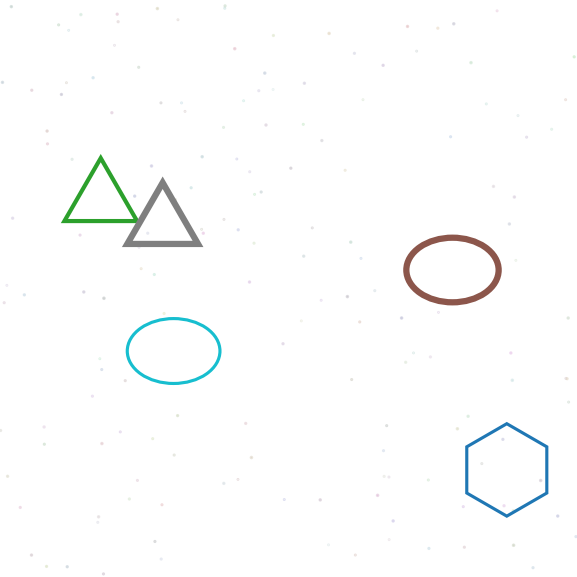[{"shape": "hexagon", "thickness": 1.5, "radius": 0.4, "center": [0.878, 0.185]}, {"shape": "triangle", "thickness": 2, "radius": 0.36, "center": [0.174, 0.653]}, {"shape": "oval", "thickness": 3, "radius": 0.4, "center": [0.784, 0.532]}, {"shape": "triangle", "thickness": 3, "radius": 0.35, "center": [0.282, 0.612]}, {"shape": "oval", "thickness": 1.5, "radius": 0.4, "center": [0.301, 0.391]}]